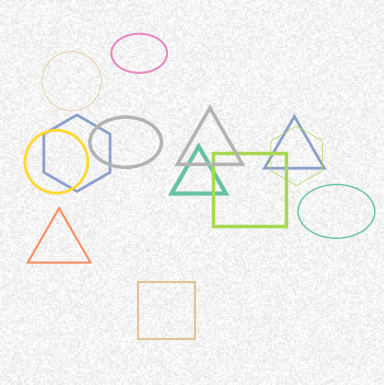[{"shape": "triangle", "thickness": 3, "radius": 0.41, "center": [0.516, 0.538]}, {"shape": "oval", "thickness": 1, "radius": 0.5, "center": [0.874, 0.451]}, {"shape": "triangle", "thickness": 1.5, "radius": 0.47, "center": [0.154, 0.365]}, {"shape": "triangle", "thickness": 2, "radius": 0.45, "center": [0.765, 0.608]}, {"shape": "hexagon", "thickness": 2, "radius": 0.5, "center": [0.2, 0.602]}, {"shape": "oval", "thickness": 1.5, "radius": 0.36, "center": [0.362, 0.861]}, {"shape": "square", "thickness": 2.5, "radius": 0.47, "center": [0.647, 0.507]}, {"shape": "hexagon", "thickness": 0.5, "radius": 0.39, "center": [0.77, 0.595]}, {"shape": "circle", "thickness": 2, "radius": 0.41, "center": [0.146, 0.58]}, {"shape": "circle", "thickness": 0.5, "radius": 0.39, "center": [0.186, 0.789]}, {"shape": "square", "thickness": 1.5, "radius": 0.37, "center": [0.432, 0.194]}, {"shape": "oval", "thickness": 2.5, "radius": 0.47, "center": [0.326, 0.631]}, {"shape": "triangle", "thickness": 2.5, "radius": 0.49, "center": [0.545, 0.622]}]